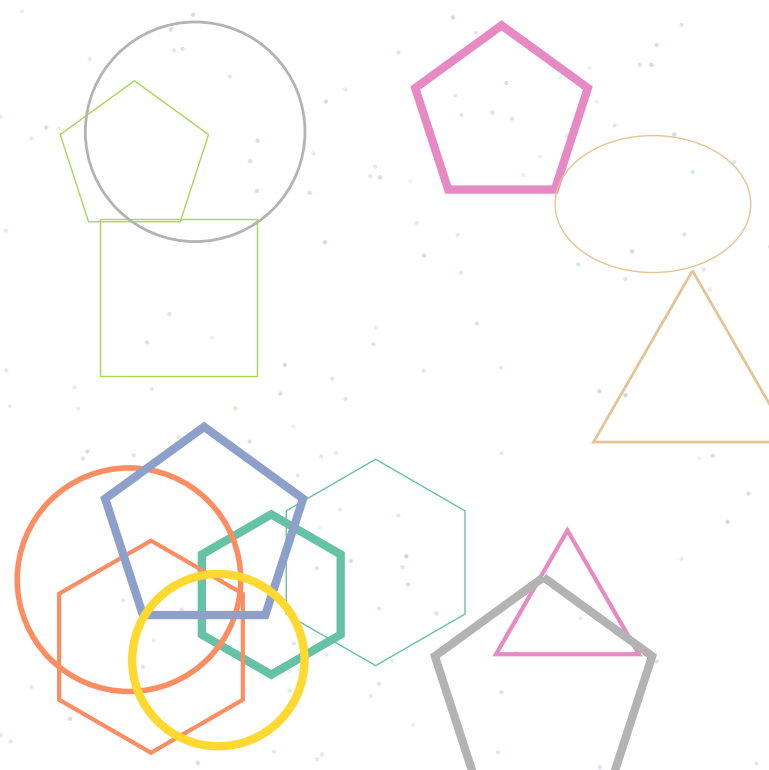[{"shape": "hexagon", "thickness": 3, "radius": 0.52, "center": [0.352, 0.228]}, {"shape": "hexagon", "thickness": 0.5, "radius": 0.67, "center": [0.488, 0.27]}, {"shape": "circle", "thickness": 2, "radius": 0.73, "center": [0.168, 0.247]}, {"shape": "hexagon", "thickness": 1.5, "radius": 0.69, "center": [0.196, 0.16]}, {"shape": "pentagon", "thickness": 3, "radius": 0.68, "center": [0.265, 0.311]}, {"shape": "triangle", "thickness": 1.5, "radius": 0.54, "center": [0.737, 0.204]}, {"shape": "pentagon", "thickness": 3, "radius": 0.59, "center": [0.651, 0.849]}, {"shape": "square", "thickness": 0.5, "radius": 0.51, "center": [0.232, 0.614]}, {"shape": "pentagon", "thickness": 0.5, "radius": 0.51, "center": [0.175, 0.794]}, {"shape": "circle", "thickness": 3, "radius": 0.56, "center": [0.284, 0.143]}, {"shape": "triangle", "thickness": 1, "radius": 0.74, "center": [0.899, 0.5]}, {"shape": "oval", "thickness": 0.5, "radius": 0.64, "center": [0.848, 0.735]}, {"shape": "circle", "thickness": 1, "radius": 0.71, "center": [0.253, 0.829]}, {"shape": "pentagon", "thickness": 3, "radius": 0.74, "center": [0.706, 0.102]}]